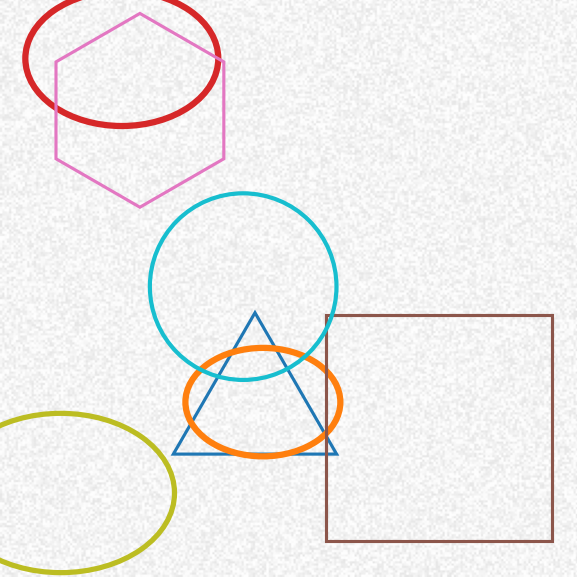[{"shape": "triangle", "thickness": 1.5, "radius": 0.82, "center": [0.442, 0.294]}, {"shape": "oval", "thickness": 3, "radius": 0.67, "center": [0.455, 0.303]}, {"shape": "oval", "thickness": 3, "radius": 0.84, "center": [0.211, 0.898]}, {"shape": "square", "thickness": 1.5, "radius": 0.98, "center": [0.76, 0.259]}, {"shape": "hexagon", "thickness": 1.5, "radius": 0.84, "center": [0.242, 0.808]}, {"shape": "oval", "thickness": 2.5, "radius": 0.99, "center": [0.105, 0.145]}, {"shape": "circle", "thickness": 2, "radius": 0.81, "center": [0.421, 0.503]}]